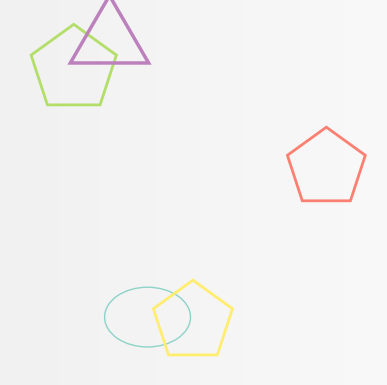[{"shape": "oval", "thickness": 1, "radius": 0.55, "center": [0.381, 0.176]}, {"shape": "pentagon", "thickness": 2, "radius": 0.53, "center": [0.842, 0.564]}, {"shape": "pentagon", "thickness": 2, "radius": 0.58, "center": [0.19, 0.821]}, {"shape": "triangle", "thickness": 2.5, "radius": 0.58, "center": [0.283, 0.895]}, {"shape": "pentagon", "thickness": 2, "radius": 0.54, "center": [0.498, 0.165]}]